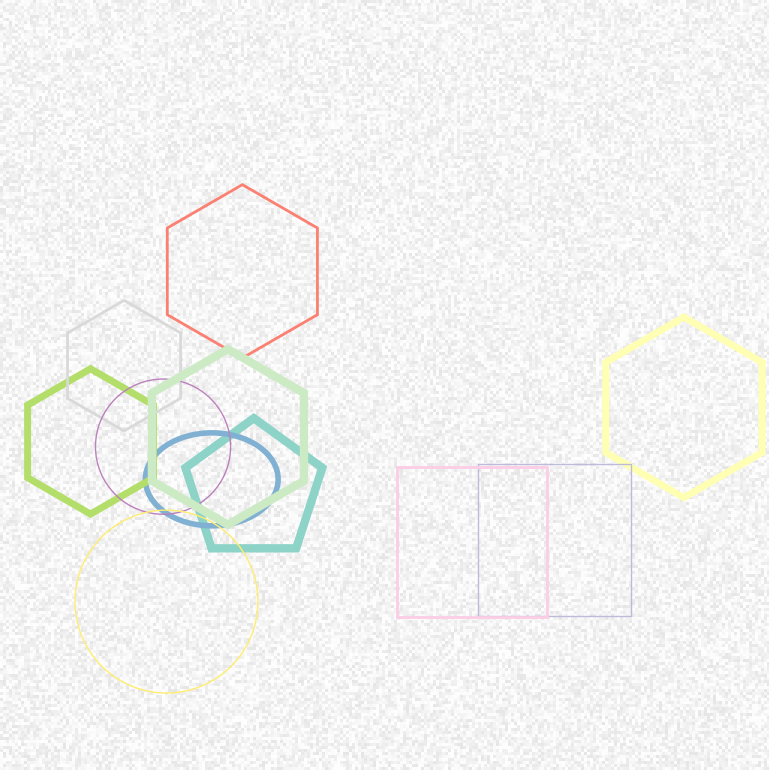[{"shape": "pentagon", "thickness": 3, "radius": 0.47, "center": [0.33, 0.363]}, {"shape": "hexagon", "thickness": 2.5, "radius": 0.59, "center": [0.888, 0.471]}, {"shape": "square", "thickness": 0.5, "radius": 0.5, "center": [0.72, 0.299]}, {"shape": "hexagon", "thickness": 1, "radius": 0.56, "center": [0.315, 0.648]}, {"shape": "oval", "thickness": 2, "radius": 0.43, "center": [0.275, 0.378]}, {"shape": "hexagon", "thickness": 2.5, "radius": 0.47, "center": [0.118, 0.427]}, {"shape": "square", "thickness": 1, "radius": 0.49, "center": [0.613, 0.296]}, {"shape": "hexagon", "thickness": 1, "radius": 0.42, "center": [0.161, 0.525]}, {"shape": "circle", "thickness": 0.5, "radius": 0.44, "center": [0.212, 0.42]}, {"shape": "hexagon", "thickness": 3, "radius": 0.57, "center": [0.296, 0.433]}, {"shape": "circle", "thickness": 0.5, "radius": 0.59, "center": [0.216, 0.219]}]